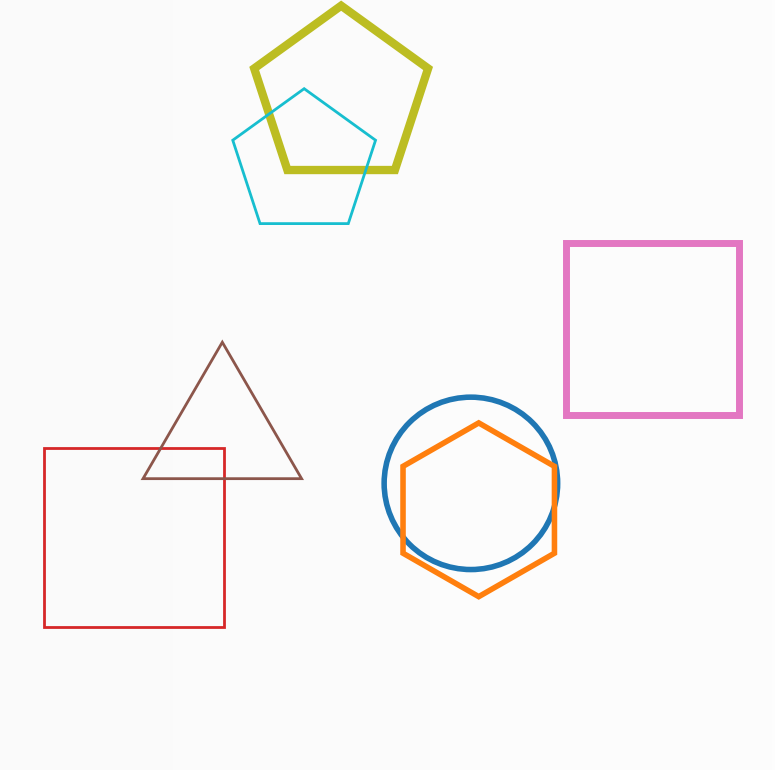[{"shape": "circle", "thickness": 2, "radius": 0.56, "center": [0.608, 0.372]}, {"shape": "hexagon", "thickness": 2, "radius": 0.56, "center": [0.618, 0.338]}, {"shape": "square", "thickness": 1, "radius": 0.58, "center": [0.173, 0.302]}, {"shape": "triangle", "thickness": 1, "radius": 0.59, "center": [0.287, 0.437]}, {"shape": "square", "thickness": 2.5, "radius": 0.56, "center": [0.842, 0.573]}, {"shape": "pentagon", "thickness": 3, "radius": 0.59, "center": [0.44, 0.875]}, {"shape": "pentagon", "thickness": 1, "radius": 0.48, "center": [0.392, 0.788]}]